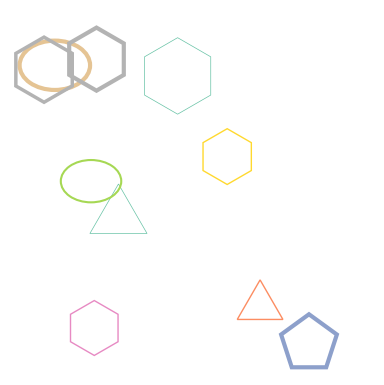[{"shape": "triangle", "thickness": 0.5, "radius": 0.43, "center": [0.308, 0.436]}, {"shape": "hexagon", "thickness": 0.5, "radius": 0.5, "center": [0.461, 0.803]}, {"shape": "triangle", "thickness": 1, "radius": 0.34, "center": [0.676, 0.204]}, {"shape": "pentagon", "thickness": 3, "radius": 0.38, "center": [0.803, 0.108]}, {"shape": "hexagon", "thickness": 1, "radius": 0.36, "center": [0.245, 0.148]}, {"shape": "oval", "thickness": 1.5, "radius": 0.39, "center": [0.236, 0.529]}, {"shape": "hexagon", "thickness": 1, "radius": 0.36, "center": [0.59, 0.593]}, {"shape": "oval", "thickness": 3, "radius": 0.46, "center": [0.142, 0.83]}, {"shape": "hexagon", "thickness": 3, "radius": 0.41, "center": [0.251, 0.846]}, {"shape": "hexagon", "thickness": 2.5, "radius": 0.42, "center": [0.114, 0.819]}]